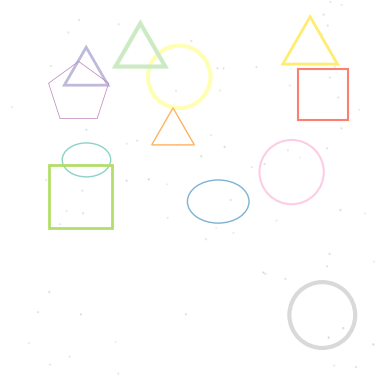[{"shape": "oval", "thickness": 1, "radius": 0.31, "center": [0.225, 0.585]}, {"shape": "circle", "thickness": 3, "radius": 0.41, "center": [0.465, 0.8]}, {"shape": "triangle", "thickness": 2, "radius": 0.33, "center": [0.224, 0.812]}, {"shape": "square", "thickness": 1.5, "radius": 0.33, "center": [0.839, 0.755]}, {"shape": "oval", "thickness": 1, "radius": 0.4, "center": [0.567, 0.477]}, {"shape": "triangle", "thickness": 1, "radius": 0.32, "center": [0.449, 0.656]}, {"shape": "square", "thickness": 2, "radius": 0.41, "center": [0.209, 0.49]}, {"shape": "circle", "thickness": 1.5, "radius": 0.42, "center": [0.757, 0.553]}, {"shape": "circle", "thickness": 3, "radius": 0.43, "center": [0.837, 0.182]}, {"shape": "pentagon", "thickness": 0.5, "radius": 0.41, "center": [0.204, 0.758]}, {"shape": "triangle", "thickness": 3, "radius": 0.37, "center": [0.365, 0.865]}, {"shape": "triangle", "thickness": 2, "radius": 0.41, "center": [0.806, 0.874]}]